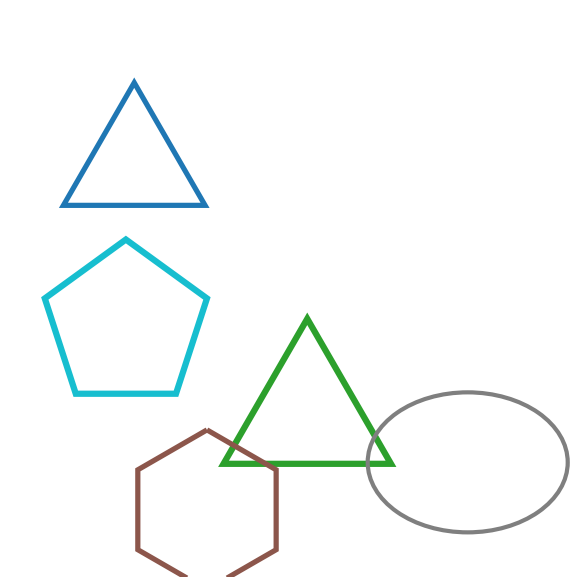[{"shape": "triangle", "thickness": 2.5, "radius": 0.71, "center": [0.232, 0.714]}, {"shape": "triangle", "thickness": 3, "radius": 0.84, "center": [0.532, 0.28]}, {"shape": "hexagon", "thickness": 2.5, "radius": 0.69, "center": [0.358, 0.116]}, {"shape": "oval", "thickness": 2, "radius": 0.87, "center": [0.81, 0.199]}, {"shape": "pentagon", "thickness": 3, "radius": 0.74, "center": [0.218, 0.437]}]